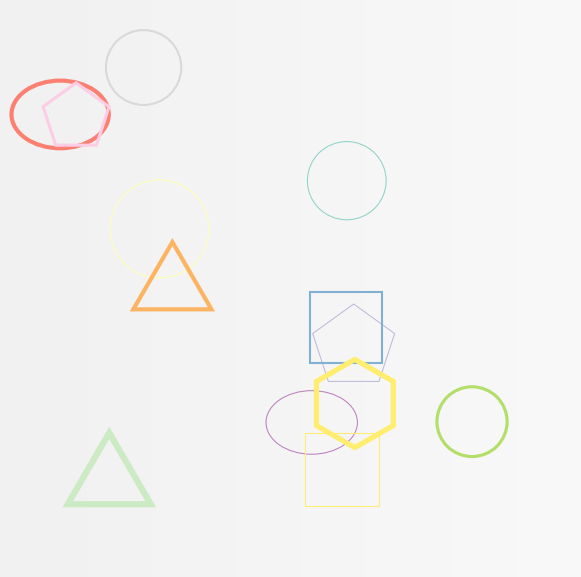[{"shape": "circle", "thickness": 0.5, "radius": 0.34, "center": [0.597, 0.686]}, {"shape": "circle", "thickness": 0.5, "radius": 0.42, "center": [0.274, 0.603]}, {"shape": "pentagon", "thickness": 0.5, "radius": 0.37, "center": [0.608, 0.399]}, {"shape": "oval", "thickness": 2, "radius": 0.42, "center": [0.103, 0.801]}, {"shape": "square", "thickness": 1, "radius": 0.31, "center": [0.596, 0.432]}, {"shape": "triangle", "thickness": 2, "radius": 0.39, "center": [0.297, 0.502]}, {"shape": "circle", "thickness": 1.5, "radius": 0.3, "center": [0.812, 0.269]}, {"shape": "pentagon", "thickness": 1.5, "radius": 0.3, "center": [0.131, 0.796]}, {"shape": "circle", "thickness": 1, "radius": 0.32, "center": [0.247, 0.882]}, {"shape": "oval", "thickness": 0.5, "radius": 0.39, "center": [0.536, 0.268]}, {"shape": "triangle", "thickness": 3, "radius": 0.41, "center": [0.188, 0.167]}, {"shape": "hexagon", "thickness": 2.5, "radius": 0.38, "center": [0.611, 0.3]}, {"shape": "square", "thickness": 0.5, "radius": 0.31, "center": [0.588, 0.186]}]